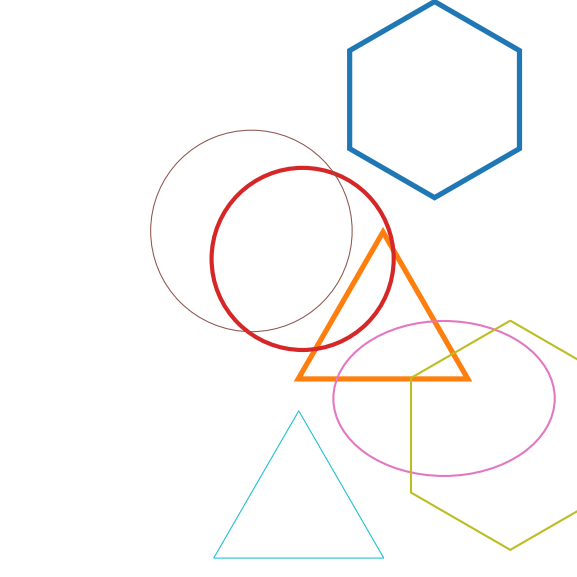[{"shape": "hexagon", "thickness": 2.5, "radius": 0.85, "center": [0.753, 0.827]}, {"shape": "triangle", "thickness": 2.5, "radius": 0.85, "center": [0.663, 0.428]}, {"shape": "circle", "thickness": 2, "radius": 0.79, "center": [0.524, 0.551]}, {"shape": "circle", "thickness": 0.5, "radius": 0.87, "center": [0.435, 0.599]}, {"shape": "oval", "thickness": 1, "radius": 0.96, "center": [0.769, 0.309]}, {"shape": "hexagon", "thickness": 1, "radius": 0.99, "center": [0.884, 0.245]}, {"shape": "triangle", "thickness": 0.5, "radius": 0.85, "center": [0.517, 0.118]}]